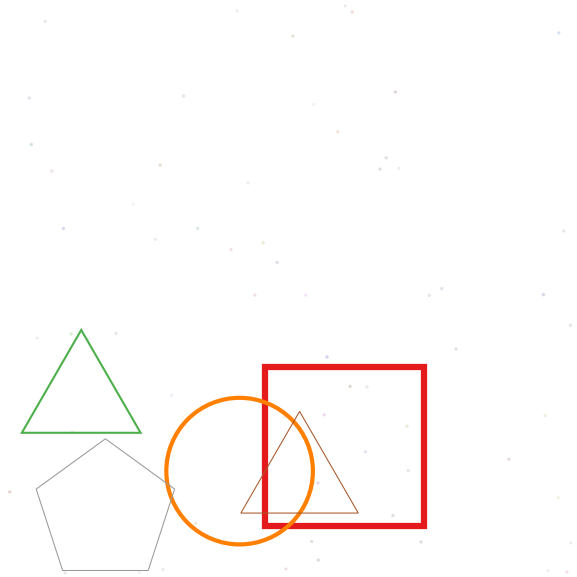[{"shape": "square", "thickness": 3, "radius": 0.69, "center": [0.597, 0.226]}, {"shape": "triangle", "thickness": 1, "radius": 0.59, "center": [0.141, 0.309]}, {"shape": "circle", "thickness": 2, "radius": 0.63, "center": [0.415, 0.183]}, {"shape": "triangle", "thickness": 0.5, "radius": 0.59, "center": [0.519, 0.169]}, {"shape": "pentagon", "thickness": 0.5, "radius": 0.63, "center": [0.183, 0.113]}]